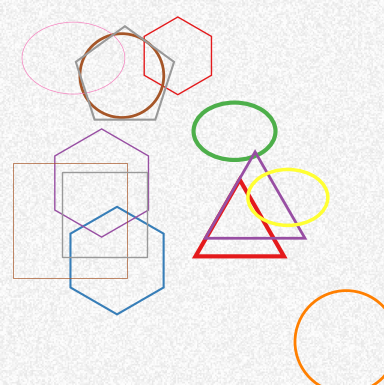[{"shape": "triangle", "thickness": 3, "radius": 0.66, "center": [0.623, 0.4]}, {"shape": "hexagon", "thickness": 1, "radius": 0.5, "center": [0.462, 0.855]}, {"shape": "hexagon", "thickness": 1.5, "radius": 0.7, "center": [0.304, 0.323]}, {"shape": "oval", "thickness": 3, "radius": 0.53, "center": [0.609, 0.659]}, {"shape": "hexagon", "thickness": 1, "radius": 0.7, "center": [0.264, 0.525]}, {"shape": "triangle", "thickness": 2, "radius": 0.75, "center": [0.663, 0.456]}, {"shape": "circle", "thickness": 2, "radius": 0.67, "center": [0.899, 0.112]}, {"shape": "oval", "thickness": 2.5, "radius": 0.52, "center": [0.748, 0.487]}, {"shape": "square", "thickness": 0.5, "radius": 0.75, "center": [0.182, 0.426]}, {"shape": "circle", "thickness": 2, "radius": 0.54, "center": [0.316, 0.804]}, {"shape": "oval", "thickness": 0.5, "radius": 0.67, "center": [0.191, 0.849]}, {"shape": "pentagon", "thickness": 1.5, "radius": 0.67, "center": [0.325, 0.798]}, {"shape": "square", "thickness": 1, "radius": 0.55, "center": [0.271, 0.443]}]